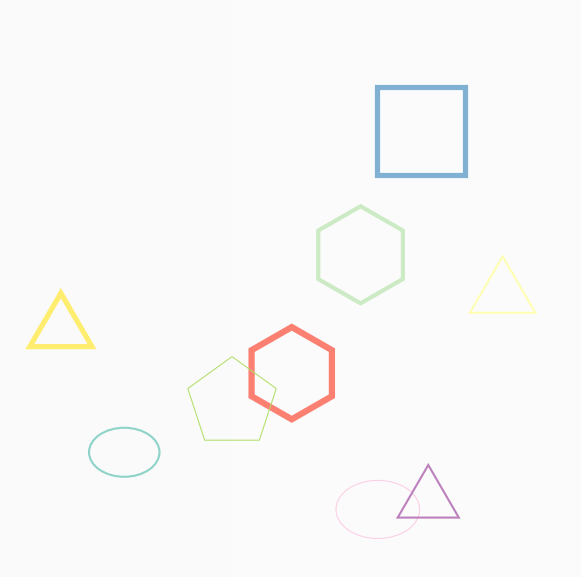[{"shape": "oval", "thickness": 1, "radius": 0.3, "center": [0.214, 0.216]}, {"shape": "triangle", "thickness": 1, "radius": 0.33, "center": [0.865, 0.49]}, {"shape": "hexagon", "thickness": 3, "radius": 0.4, "center": [0.502, 0.353]}, {"shape": "square", "thickness": 2.5, "radius": 0.38, "center": [0.724, 0.772]}, {"shape": "pentagon", "thickness": 0.5, "radius": 0.4, "center": [0.399, 0.302]}, {"shape": "oval", "thickness": 0.5, "radius": 0.36, "center": [0.65, 0.117]}, {"shape": "triangle", "thickness": 1, "radius": 0.3, "center": [0.737, 0.133]}, {"shape": "hexagon", "thickness": 2, "radius": 0.42, "center": [0.62, 0.558]}, {"shape": "triangle", "thickness": 2.5, "radius": 0.31, "center": [0.105, 0.43]}]